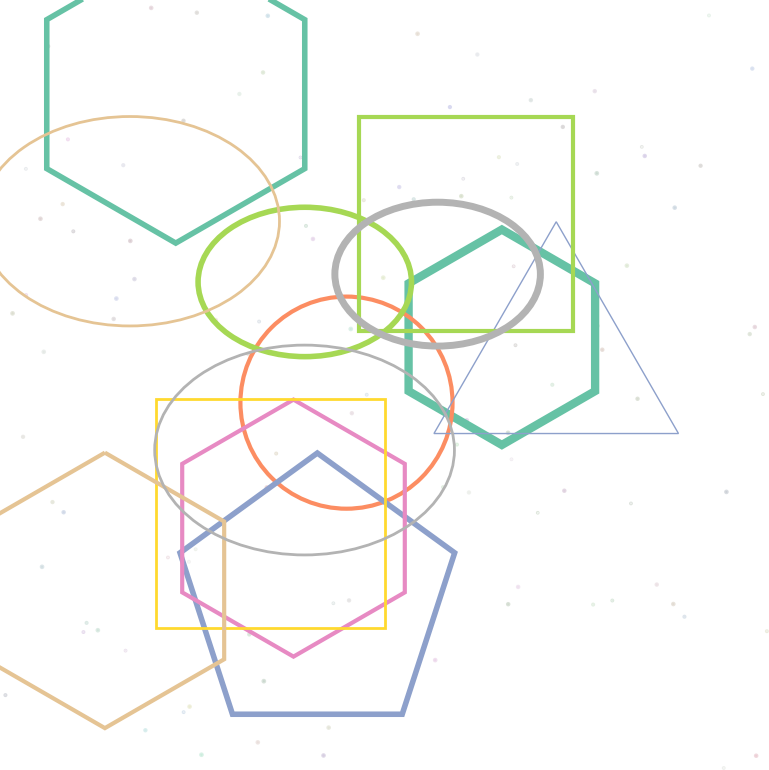[{"shape": "hexagon", "thickness": 2, "radius": 0.97, "center": [0.228, 0.878]}, {"shape": "hexagon", "thickness": 3, "radius": 0.7, "center": [0.652, 0.562]}, {"shape": "circle", "thickness": 1.5, "radius": 0.69, "center": [0.45, 0.477]}, {"shape": "triangle", "thickness": 0.5, "radius": 0.92, "center": [0.722, 0.529]}, {"shape": "pentagon", "thickness": 2, "radius": 0.94, "center": [0.412, 0.224]}, {"shape": "hexagon", "thickness": 1.5, "radius": 0.83, "center": [0.381, 0.314]}, {"shape": "square", "thickness": 1.5, "radius": 0.69, "center": [0.605, 0.71]}, {"shape": "oval", "thickness": 2, "radius": 0.69, "center": [0.396, 0.634]}, {"shape": "square", "thickness": 1, "radius": 0.74, "center": [0.351, 0.333]}, {"shape": "hexagon", "thickness": 1.5, "radius": 0.89, "center": [0.136, 0.233]}, {"shape": "oval", "thickness": 1, "radius": 0.97, "center": [0.169, 0.713]}, {"shape": "oval", "thickness": 2.5, "radius": 0.67, "center": [0.568, 0.644]}, {"shape": "oval", "thickness": 1, "radius": 0.97, "center": [0.396, 0.416]}]